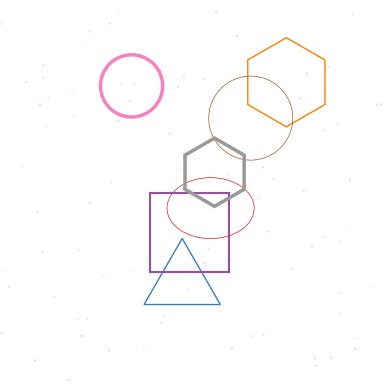[{"shape": "oval", "thickness": 0.5, "radius": 0.57, "center": [0.547, 0.459]}, {"shape": "triangle", "thickness": 1, "radius": 0.57, "center": [0.473, 0.266]}, {"shape": "square", "thickness": 1.5, "radius": 0.51, "center": [0.492, 0.396]}, {"shape": "hexagon", "thickness": 1, "radius": 0.58, "center": [0.744, 0.786]}, {"shape": "circle", "thickness": 0.5, "radius": 0.55, "center": [0.651, 0.693]}, {"shape": "circle", "thickness": 2.5, "radius": 0.4, "center": [0.342, 0.777]}, {"shape": "hexagon", "thickness": 2.5, "radius": 0.44, "center": [0.557, 0.553]}]